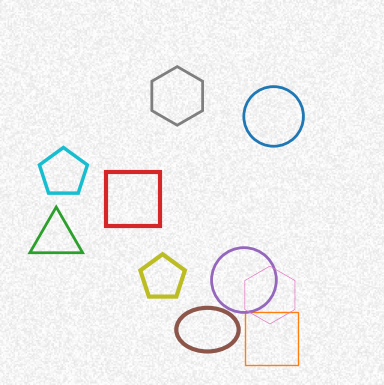[{"shape": "circle", "thickness": 2, "radius": 0.39, "center": [0.711, 0.698]}, {"shape": "square", "thickness": 1, "radius": 0.34, "center": [0.706, 0.12]}, {"shape": "triangle", "thickness": 2, "radius": 0.4, "center": [0.146, 0.383]}, {"shape": "square", "thickness": 3, "radius": 0.35, "center": [0.345, 0.483]}, {"shape": "circle", "thickness": 2, "radius": 0.42, "center": [0.634, 0.273]}, {"shape": "oval", "thickness": 3, "radius": 0.41, "center": [0.539, 0.144]}, {"shape": "hexagon", "thickness": 0.5, "radius": 0.38, "center": [0.701, 0.234]}, {"shape": "hexagon", "thickness": 2, "radius": 0.38, "center": [0.46, 0.751]}, {"shape": "pentagon", "thickness": 3, "radius": 0.3, "center": [0.422, 0.279]}, {"shape": "pentagon", "thickness": 2.5, "radius": 0.33, "center": [0.165, 0.551]}]